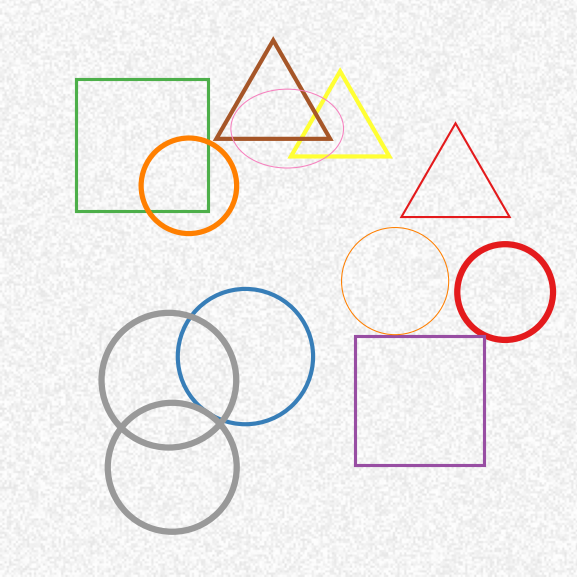[{"shape": "circle", "thickness": 3, "radius": 0.41, "center": [0.875, 0.493]}, {"shape": "triangle", "thickness": 1, "radius": 0.54, "center": [0.789, 0.677]}, {"shape": "circle", "thickness": 2, "radius": 0.59, "center": [0.425, 0.382]}, {"shape": "square", "thickness": 1.5, "radius": 0.57, "center": [0.246, 0.748]}, {"shape": "square", "thickness": 1.5, "radius": 0.56, "center": [0.726, 0.305]}, {"shape": "circle", "thickness": 0.5, "radius": 0.46, "center": [0.684, 0.512]}, {"shape": "circle", "thickness": 2.5, "radius": 0.41, "center": [0.327, 0.677]}, {"shape": "triangle", "thickness": 2, "radius": 0.49, "center": [0.589, 0.777]}, {"shape": "triangle", "thickness": 2, "radius": 0.57, "center": [0.473, 0.816]}, {"shape": "oval", "thickness": 0.5, "radius": 0.49, "center": [0.497, 0.776]}, {"shape": "circle", "thickness": 3, "radius": 0.58, "center": [0.292, 0.341]}, {"shape": "circle", "thickness": 3, "radius": 0.56, "center": [0.298, 0.19]}]